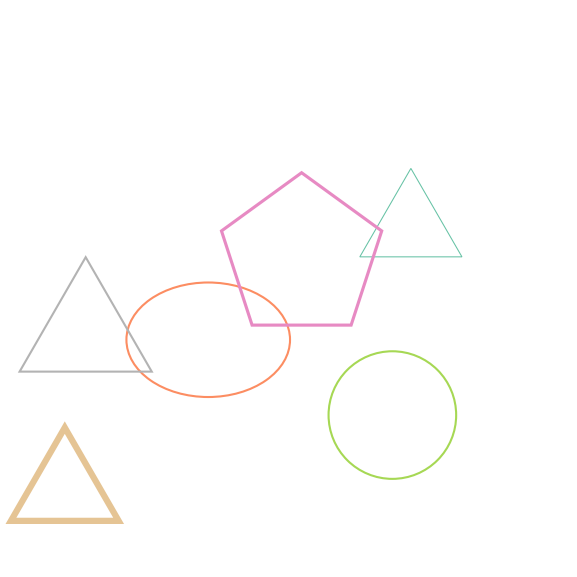[{"shape": "triangle", "thickness": 0.5, "radius": 0.51, "center": [0.711, 0.605]}, {"shape": "oval", "thickness": 1, "radius": 0.71, "center": [0.361, 0.411]}, {"shape": "pentagon", "thickness": 1.5, "radius": 0.73, "center": [0.522, 0.554]}, {"shape": "circle", "thickness": 1, "radius": 0.55, "center": [0.679, 0.28]}, {"shape": "triangle", "thickness": 3, "radius": 0.54, "center": [0.112, 0.151]}, {"shape": "triangle", "thickness": 1, "radius": 0.66, "center": [0.148, 0.422]}]